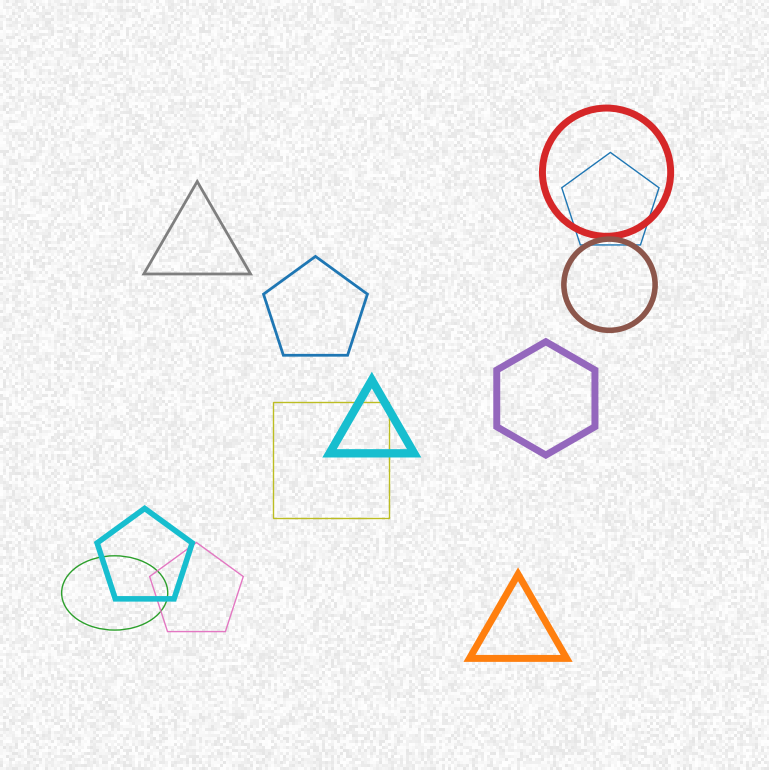[{"shape": "pentagon", "thickness": 0.5, "radius": 0.33, "center": [0.793, 0.736]}, {"shape": "pentagon", "thickness": 1, "radius": 0.35, "center": [0.41, 0.596]}, {"shape": "triangle", "thickness": 2.5, "radius": 0.36, "center": [0.673, 0.181]}, {"shape": "oval", "thickness": 0.5, "radius": 0.34, "center": [0.149, 0.23]}, {"shape": "circle", "thickness": 2.5, "radius": 0.42, "center": [0.788, 0.776]}, {"shape": "hexagon", "thickness": 2.5, "radius": 0.37, "center": [0.709, 0.483]}, {"shape": "circle", "thickness": 2, "radius": 0.3, "center": [0.792, 0.63]}, {"shape": "pentagon", "thickness": 0.5, "radius": 0.32, "center": [0.255, 0.232]}, {"shape": "triangle", "thickness": 1, "radius": 0.4, "center": [0.256, 0.684]}, {"shape": "square", "thickness": 0.5, "radius": 0.38, "center": [0.43, 0.403]}, {"shape": "pentagon", "thickness": 2, "radius": 0.32, "center": [0.188, 0.275]}, {"shape": "triangle", "thickness": 3, "radius": 0.32, "center": [0.483, 0.443]}]